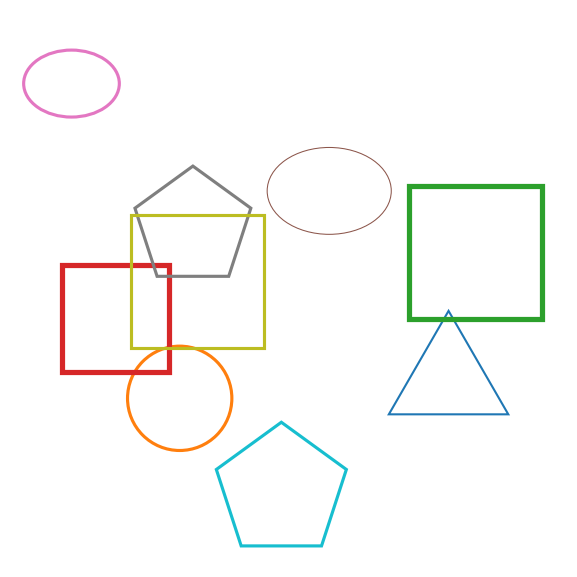[{"shape": "triangle", "thickness": 1, "radius": 0.6, "center": [0.777, 0.341]}, {"shape": "circle", "thickness": 1.5, "radius": 0.45, "center": [0.311, 0.309]}, {"shape": "square", "thickness": 2.5, "radius": 0.58, "center": [0.824, 0.562]}, {"shape": "square", "thickness": 2.5, "radius": 0.46, "center": [0.2, 0.448]}, {"shape": "oval", "thickness": 0.5, "radius": 0.54, "center": [0.57, 0.669]}, {"shape": "oval", "thickness": 1.5, "radius": 0.41, "center": [0.124, 0.854]}, {"shape": "pentagon", "thickness": 1.5, "radius": 0.53, "center": [0.334, 0.606]}, {"shape": "square", "thickness": 1.5, "radius": 0.58, "center": [0.342, 0.512]}, {"shape": "pentagon", "thickness": 1.5, "radius": 0.59, "center": [0.487, 0.15]}]